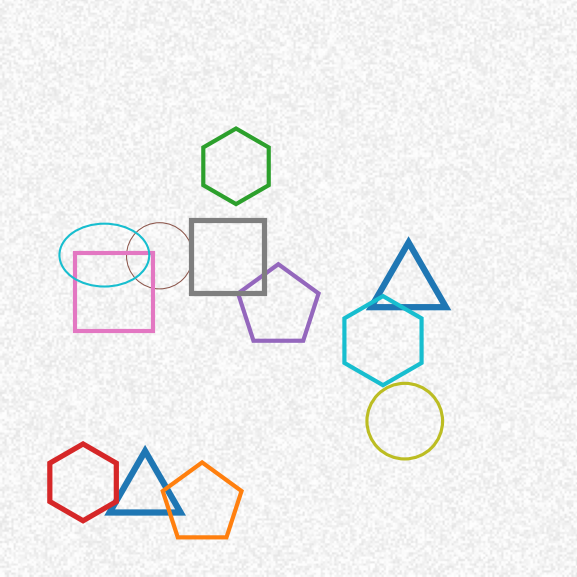[{"shape": "triangle", "thickness": 3, "radius": 0.37, "center": [0.707, 0.505]}, {"shape": "triangle", "thickness": 3, "radius": 0.35, "center": [0.251, 0.147]}, {"shape": "pentagon", "thickness": 2, "radius": 0.36, "center": [0.35, 0.127]}, {"shape": "hexagon", "thickness": 2, "radius": 0.33, "center": [0.409, 0.711]}, {"shape": "hexagon", "thickness": 2.5, "radius": 0.33, "center": [0.144, 0.164]}, {"shape": "pentagon", "thickness": 2, "radius": 0.37, "center": [0.482, 0.468]}, {"shape": "circle", "thickness": 0.5, "radius": 0.29, "center": [0.276, 0.556]}, {"shape": "square", "thickness": 2, "radius": 0.33, "center": [0.197, 0.494]}, {"shape": "square", "thickness": 2.5, "radius": 0.32, "center": [0.394, 0.556]}, {"shape": "circle", "thickness": 1.5, "radius": 0.33, "center": [0.701, 0.27]}, {"shape": "hexagon", "thickness": 2, "radius": 0.39, "center": [0.663, 0.409]}, {"shape": "oval", "thickness": 1, "radius": 0.39, "center": [0.181, 0.557]}]